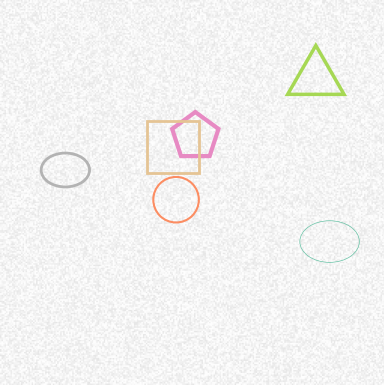[{"shape": "oval", "thickness": 0.5, "radius": 0.39, "center": [0.856, 0.373]}, {"shape": "circle", "thickness": 1.5, "radius": 0.3, "center": [0.457, 0.481]}, {"shape": "pentagon", "thickness": 3, "radius": 0.32, "center": [0.507, 0.646]}, {"shape": "triangle", "thickness": 2.5, "radius": 0.42, "center": [0.82, 0.797]}, {"shape": "square", "thickness": 2, "radius": 0.34, "center": [0.45, 0.618]}, {"shape": "oval", "thickness": 2, "radius": 0.31, "center": [0.17, 0.558]}]